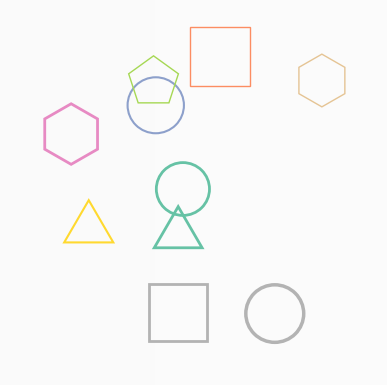[{"shape": "circle", "thickness": 2, "radius": 0.34, "center": [0.472, 0.509]}, {"shape": "triangle", "thickness": 2, "radius": 0.36, "center": [0.46, 0.392]}, {"shape": "square", "thickness": 1, "radius": 0.38, "center": [0.568, 0.853]}, {"shape": "circle", "thickness": 1.5, "radius": 0.36, "center": [0.402, 0.727]}, {"shape": "hexagon", "thickness": 2, "radius": 0.39, "center": [0.184, 0.652]}, {"shape": "pentagon", "thickness": 1, "radius": 0.34, "center": [0.396, 0.787]}, {"shape": "triangle", "thickness": 1.5, "radius": 0.37, "center": [0.229, 0.407]}, {"shape": "hexagon", "thickness": 1, "radius": 0.34, "center": [0.831, 0.791]}, {"shape": "circle", "thickness": 2.5, "radius": 0.37, "center": [0.709, 0.186]}, {"shape": "square", "thickness": 2, "radius": 0.37, "center": [0.46, 0.189]}]